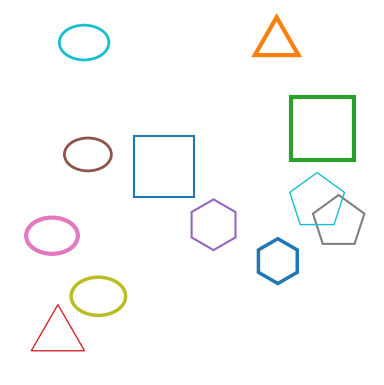[{"shape": "hexagon", "thickness": 2.5, "radius": 0.29, "center": [0.722, 0.322]}, {"shape": "square", "thickness": 1.5, "radius": 0.39, "center": [0.425, 0.568]}, {"shape": "triangle", "thickness": 3, "radius": 0.33, "center": [0.719, 0.89]}, {"shape": "square", "thickness": 3, "radius": 0.4, "center": [0.837, 0.666]}, {"shape": "triangle", "thickness": 1, "radius": 0.4, "center": [0.15, 0.129]}, {"shape": "hexagon", "thickness": 1.5, "radius": 0.33, "center": [0.555, 0.416]}, {"shape": "oval", "thickness": 2, "radius": 0.3, "center": [0.228, 0.599]}, {"shape": "oval", "thickness": 3, "radius": 0.34, "center": [0.135, 0.388]}, {"shape": "pentagon", "thickness": 1.5, "radius": 0.35, "center": [0.88, 0.423]}, {"shape": "oval", "thickness": 2.5, "radius": 0.35, "center": [0.256, 0.23]}, {"shape": "pentagon", "thickness": 1, "radius": 0.37, "center": [0.824, 0.477]}, {"shape": "oval", "thickness": 2, "radius": 0.32, "center": [0.218, 0.889]}]